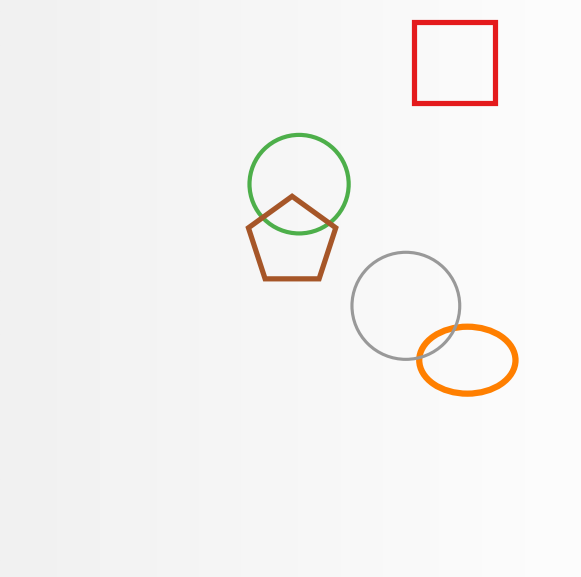[{"shape": "square", "thickness": 2.5, "radius": 0.35, "center": [0.783, 0.891]}, {"shape": "circle", "thickness": 2, "radius": 0.43, "center": [0.515, 0.68]}, {"shape": "oval", "thickness": 3, "radius": 0.41, "center": [0.804, 0.375]}, {"shape": "pentagon", "thickness": 2.5, "radius": 0.4, "center": [0.503, 0.58]}, {"shape": "circle", "thickness": 1.5, "radius": 0.46, "center": [0.698, 0.47]}]